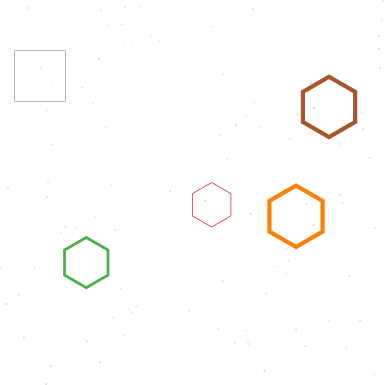[{"shape": "hexagon", "thickness": 0.5, "radius": 0.29, "center": [0.55, 0.468]}, {"shape": "hexagon", "thickness": 2, "radius": 0.33, "center": [0.224, 0.318]}, {"shape": "hexagon", "thickness": 3, "radius": 0.4, "center": [0.769, 0.438]}, {"shape": "hexagon", "thickness": 3, "radius": 0.39, "center": [0.855, 0.722]}, {"shape": "square", "thickness": 0.5, "radius": 0.33, "center": [0.102, 0.804]}]